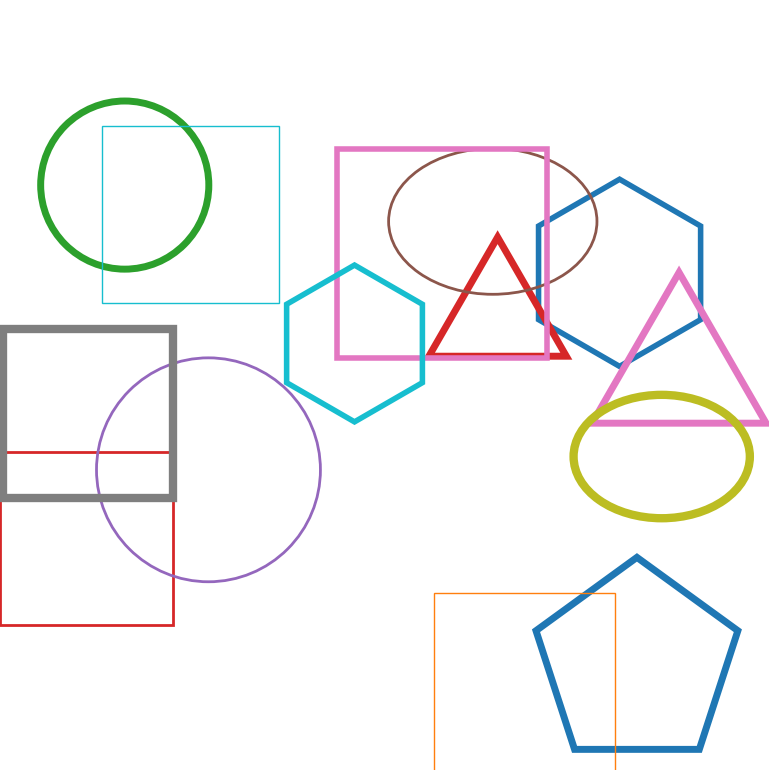[{"shape": "hexagon", "thickness": 2, "radius": 0.61, "center": [0.805, 0.646]}, {"shape": "pentagon", "thickness": 2.5, "radius": 0.69, "center": [0.827, 0.138]}, {"shape": "square", "thickness": 0.5, "radius": 0.59, "center": [0.682, 0.112]}, {"shape": "circle", "thickness": 2.5, "radius": 0.55, "center": [0.162, 0.76]}, {"shape": "triangle", "thickness": 2.5, "radius": 0.52, "center": [0.646, 0.589]}, {"shape": "square", "thickness": 1, "radius": 0.56, "center": [0.113, 0.301]}, {"shape": "circle", "thickness": 1, "radius": 0.73, "center": [0.271, 0.39]}, {"shape": "oval", "thickness": 1, "radius": 0.68, "center": [0.64, 0.713]}, {"shape": "triangle", "thickness": 2.5, "radius": 0.65, "center": [0.882, 0.516]}, {"shape": "square", "thickness": 2, "radius": 0.68, "center": [0.575, 0.671]}, {"shape": "square", "thickness": 3, "radius": 0.55, "center": [0.114, 0.463]}, {"shape": "oval", "thickness": 3, "radius": 0.57, "center": [0.859, 0.407]}, {"shape": "square", "thickness": 0.5, "radius": 0.58, "center": [0.247, 0.722]}, {"shape": "hexagon", "thickness": 2, "radius": 0.51, "center": [0.46, 0.554]}]